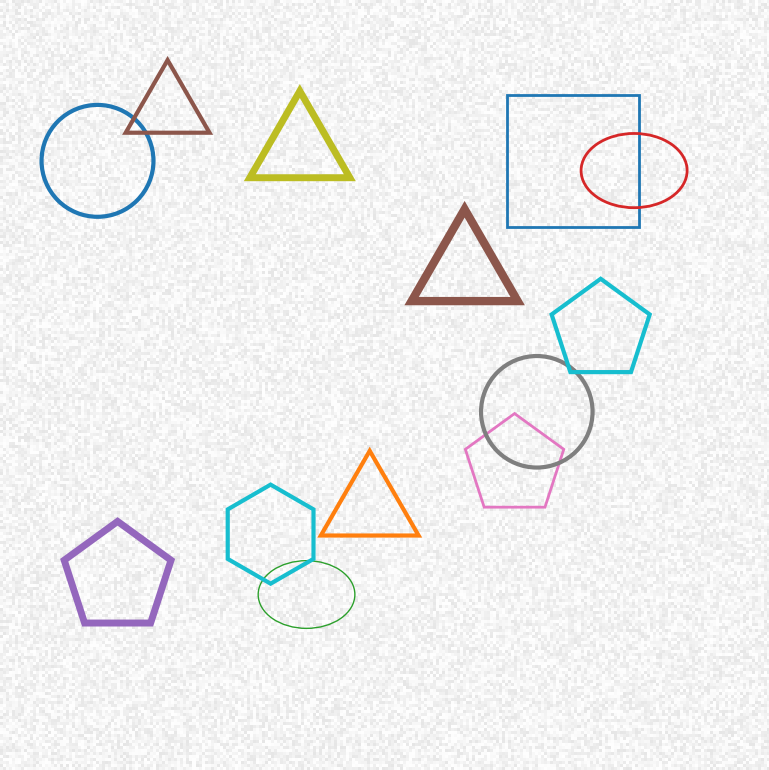[{"shape": "circle", "thickness": 1.5, "radius": 0.36, "center": [0.127, 0.791]}, {"shape": "square", "thickness": 1, "radius": 0.43, "center": [0.744, 0.791]}, {"shape": "triangle", "thickness": 1.5, "radius": 0.37, "center": [0.48, 0.341]}, {"shape": "oval", "thickness": 0.5, "radius": 0.31, "center": [0.398, 0.228]}, {"shape": "oval", "thickness": 1, "radius": 0.34, "center": [0.824, 0.778]}, {"shape": "pentagon", "thickness": 2.5, "radius": 0.36, "center": [0.153, 0.25]}, {"shape": "triangle", "thickness": 3, "radius": 0.4, "center": [0.603, 0.649]}, {"shape": "triangle", "thickness": 1.5, "radius": 0.31, "center": [0.218, 0.859]}, {"shape": "pentagon", "thickness": 1, "radius": 0.34, "center": [0.668, 0.396]}, {"shape": "circle", "thickness": 1.5, "radius": 0.36, "center": [0.697, 0.465]}, {"shape": "triangle", "thickness": 2.5, "radius": 0.38, "center": [0.389, 0.807]}, {"shape": "hexagon", "thickness": 1.5, "radius": 0.32, "center": [0.351, 0.306]}, {"shape": "pentagon", "thickness": 1.5, "radius": 0.33, "center": [0.78, 0.571]}]